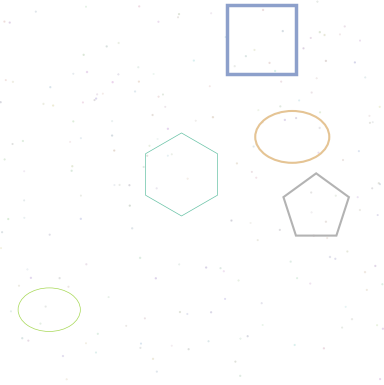[{"shape": "hexagon", "thickness": 0.5, "radius": 0.54, "center": [0.471, 0.547]}, {"shape": "square", "thickness": 2.5, "radius": 0.45, "center": [0.678, 0.897]}, {"shape": "oval", "thickness": 0.5, "radius": 0.4, "center": [0.128, 0.196]}, {"shape": "oval", "thickness": 1.5, "radius": 0.48, "center": [0.759, 0.644]}, {"shape": "pentagon", "thickness": 1.5, "radius": 0.45, "center": [0.821, 0.46]}]